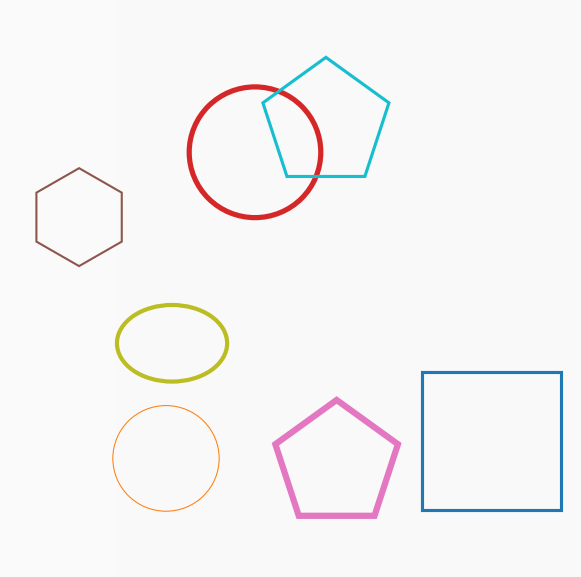[{"shape": "square", "thickness": 1.5, "radius": 0.6, "center": [0.845, 0.236]}, {"shape": "circle", "thickness": 0.5, "radius": 0.46, "center": [0.286, 0.205]}, {"shape": "circle", "thickness": 2.5, "radius": 0.57, "center": [0.439, 0.735]}, {"shape": "hexagon", "thickness": 1, "radius": 0.42, "center": [0.136, 0.623]}, {"shape": "pentagon", "thickness": 3, "radius": 0.55, "center": [0.579, 0.196]}, {"shape": "oval", "thickness": 2, "radius": 0.47, "center": [0.296, 0.405]}, {"shape": "pentagon", "thickness": 1.5, "radius": 0.57, "center": [0.561, 0.786]}]